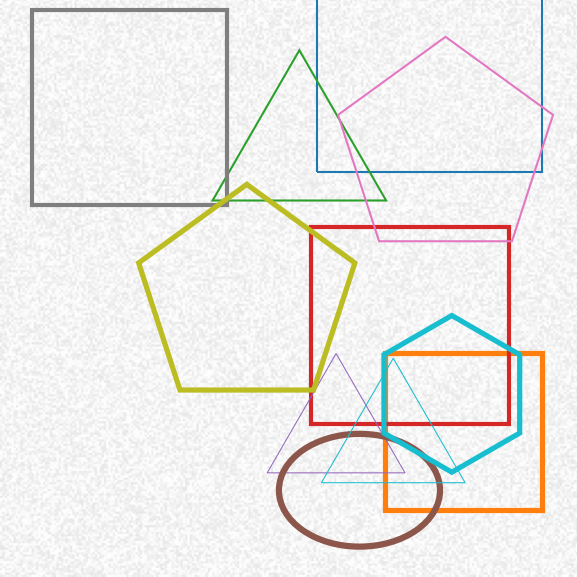[{"shape": "square", "thickness": 1, "radius": 0.97, "center": [0.743, 0.896]}, {"shape": "square", "thickness": 2.5, "radius": 0.68, "center": [0.802, 0.252]}, {"shape": "triangle", "thickness": 1, "radius": 0.87, "center": [0.518, 0.739]}, {"shape": "square", "thickness": 2, "radius": 0.86, "center": [0.71, 0.435]}, {"shape": "triangle", "thickness": 0.5, "radius": 0.69, "center": [0.582, 0.249]}, {"shape": "oval", "thickness": 3, "radius": 0.7, "center": [0.622, 0.15]}, {"shape": "pentagon", "thickness": 1, "radius": 0.98, "center": [0.771, 0.74]}, {"shape": "square", "thickness": 2, "radius": 0.84, "center": [0.224, 0.813]}, {"shape": "pentagon", "thickness": 2.5, "radius": 0.98, "center": [0.427, 0.483]}, {"shape": "hexagon", "thickness": 2.5, "radius": 0.68, "center": [0.782, 0.317]}, {"shape": "triangle", "thickness": 0.5, "radius": 0.72, "center": [0.681, 0.235]}]